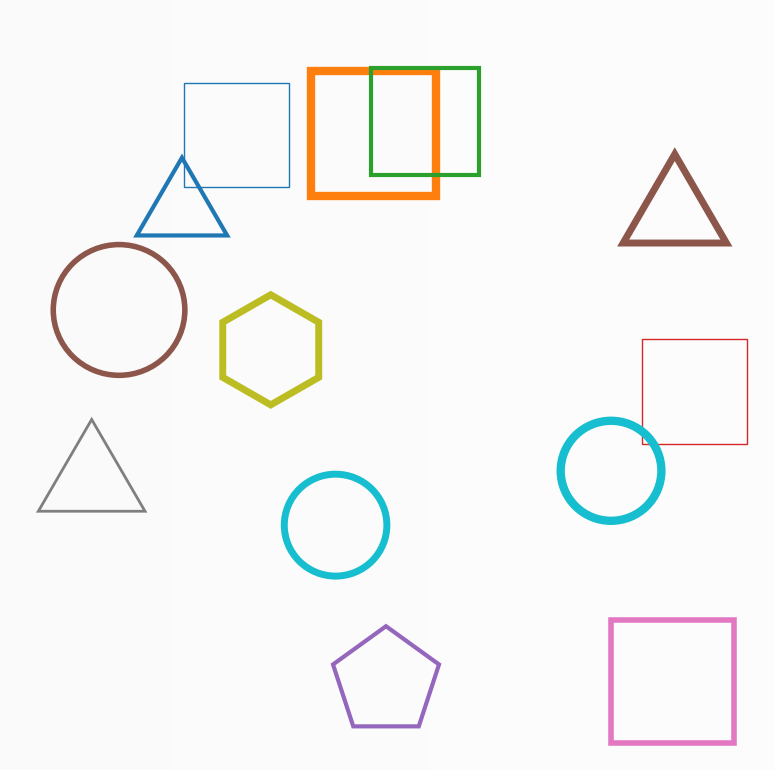[{"shape": "triangle", "thickness": 1.5, "radius": 0.34, "center": [0.235, 0.728]}, {"shape": "square", "thickness": 0.5, "radius": 0.34, "center": [0.305, 0.825]}, {"shape": "square", "thickness": 3, "radius": 0.41, "center": [0.482, 0.827]}, {"shape": "square", "thickness": 1.5, "radius": 0.35, "center": [0.548, 0.842]}, {"shape": "square", "thickness": 0.5, "radius": 0.34, "center": [0.896, 0.491]}, {"shape": "pentagon", "thickness": 1.5, "radius": 0.36, "center": [0.498, 0.115]}, {"shape": "triangle", "thickness": 2.5, "radius": 0.38, "center": [0.871, 0.723]}, {"shape": "circle", "thickness": 2, "radius": 0.42, "center": [0.154, 0.597]}, {"shape": "square", "thickness": 2, "radius": 0.4, "center": [0.868, 0.115]}, {"shape": "triangle", "thickness": 1, "radius": 0.4, "center": [0.118, 0.376]}, {"shape": "hexagon", "thickness": 2.5, "radius": 0.36, "center": [0.349, 0.546]}, {"shape": "circle", "thickness": 3, "radius": 0.32, "center": [0.788, 0.389]}, {"shape": "circle", "thickness": 2.5, "radius": 0.33, "center": [0.433, 0.318]}]